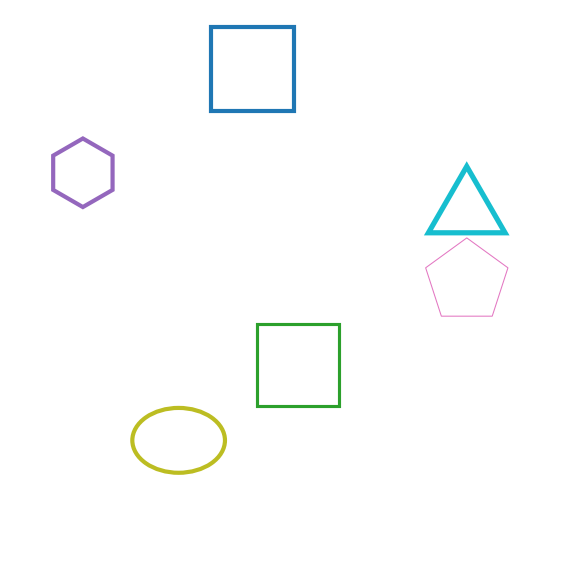[{"shape": "square", "thickness": 2, "radius": 0.36, "center": [0.437, 0.88]}, {"shape": "square", "thickness": 1.5, "radius": 0.36, "center": [0.516, 0.367]}, {"shape": "hexagon", "thickness": 2, "radius": 0.3, "center": [0.144, 0.7]}, {"shape": "pentagon", "thickness": 0.5, "radius": 0.37, "center": [0.808, 0.512]}, {"shape": "oval", "thickness": 2, "radius": 0.4, "center": [0.309, 0.237]}, {"shape": "triangle", "thickness": 2.5, "radius": 0.38, "center": [0.808, 0.634]}]